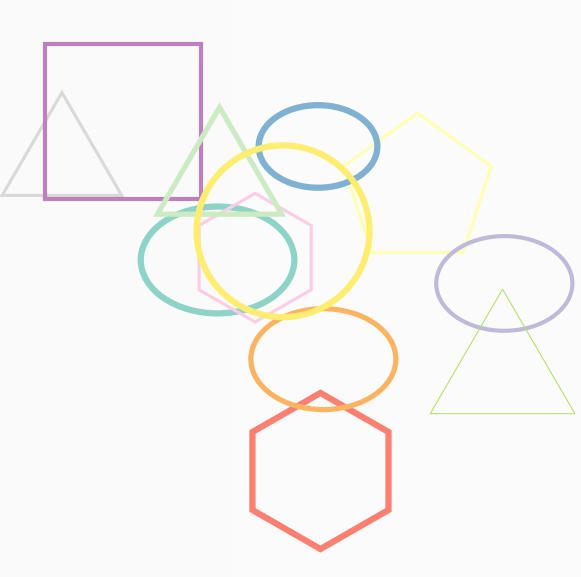[{"shape": "oval", "thickness": 3, "radius": 0.66, "center": [0.374, 0.549]}, {"shape": "pentagon", "thickness": 1.5, "radius": 0.67, "center": [0.718, 0.67]}, {"shape": "oval", "thickness": 2, "radius": 0.59, "center": [0.868, 0.508]}, {"shape": "hexagon", "thickness": 3, "radius": 0.68, "center": [0.551, 0.184]}, {"shape": "oval", "thickness": 3, "radius": 0.51, "center": [0.547, 0.746]}, {"shape": "oval", "thickness": 2.5, "radius": 0.62, "center": [0.556, 0.377]}, {"shape": "triangle", "thickness": 0.5, "radius": 0.72, "center": [0.865, 0.355]}, {"shape": "hexagon", "thickness": 1.5, "radius": 0.56, "center": [0.439, 0.553]}, {"shape": "triangle", "thickness": 1.5, "radius": 0.59, "center": [0.107, 0.72]}, {"shape": "square", "thickness": 2, "radius": 0.67, "center": [0.212, 0.788]}, {"shape": "triangle", "thickness": 2.5, "radius": 0.62, "center": [0.378, 0.69]}, {"shape": "circle", "thickness": 3, "radius": 0.74, "center": [0.487, 0.599]}]